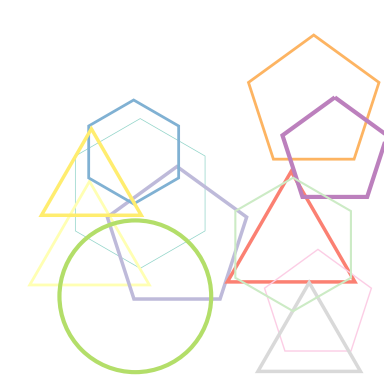[{"shape": "hexagon", "thickness": 0.5, "radius": 0.97, "center": [0.364, 0.497]}, {"shape": "triangle", "thickness": 2, "radius": 0.9, "center": [0.233, 0.35]}, {"shape": "pentagon", "thickness": 2.5, "radius": 0.95, "center": [0.46, 0.377]}, {"shape": "triangle", "thickness": 2.5, "radius": 0.96, "center": [0.756, 0.363]}, {"shape": "hexagon", "thickness": 2, "radius": 0.67, "center": [0.347, 0.605]}, {"shape": "pentagon", "thickness": 2, "radius": 0.89, "center": [0.815, 0.731]}, {"shape": "circle", "thickness": 3, "radius": 0.99, "center": [0.351, 0.23]}, {"shape": "pentagon", "thickness": 1, "radius": 0.73, "center": [0.826, 0.206]}, {"shape": "triangle", "thickness": 2.5, "radius": 0.77, "center": [0.803, 0.112]}, {"shape": "pentagon", "thickness": 3, "radius": 0.71, "center": [0.87, 0.604]}, {"shape": "hexagon", "thickness": 1.5, "radius": 0.87, "center": [0.761, 0.365]}, {"shape": "triangle", "thickness": 2.5, "radius": 0.75, "center": [0.237, 0.516]}]